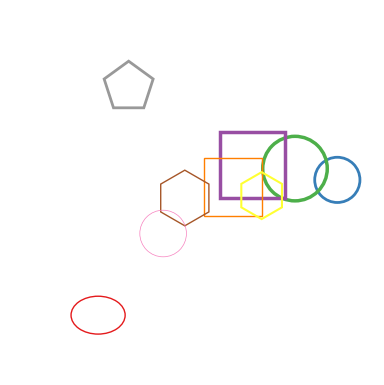[{"shape": "oval", "thickness": 1, "radius": 0.35, "center": [0.255, 0.181]}, {"shape": "circle", "thickness": 2, "radius": 0.29, "center": [0.876, 0.533]}, {"shape": "circle", "thickness": 2.5, "radius": 0.42, "center": [0.766, 0.562]}, {"shape": "square", "thickness": 2.5, "radius": 0.43, "center": [0.656, 0.571]}, {"shape": "square", "thickness": 1, "radius": 0.38, "center": [0.606, 0.514]}, {"shape": "hexagon", "thickness": 1.5, "radius": 0.3, "center": [0.68, 0.492]}, {"shape": "hexagon", "thickness": 1, "radius": 0.36, "center": [0.48, 0.486]}, {"shape": "circle", "thickness": 0.5, "radius": 0.3, "center": [0.424, 0.393]}, {"shape": "pentagon", "thickness": 2, "radius": 0.33, "center": [0.334, 0.774]}]